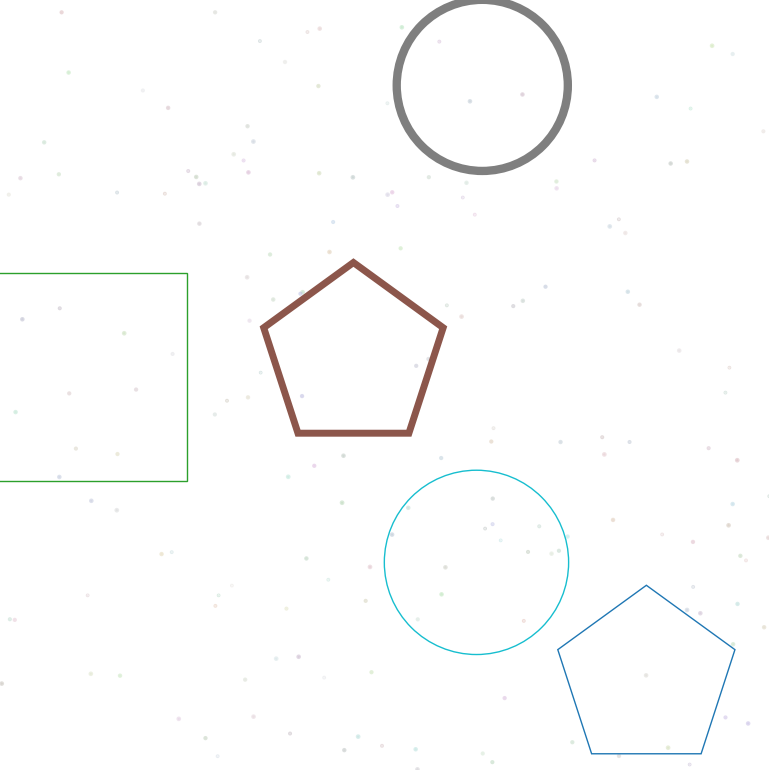[{"shape": "pentagon", "thickness": 0.5, "radius": 0.6, "center": [0.839, 0.119]}, {"shape": "square", "thickness": 0.5, "radius": 0.67, "center": [0.108, 0.51]}, {"shape": "pentagon", "thickness": 2.5, "radius": 0.61, "center": [0.459, 0.537]}, {"shape": "circle", "thickness": 3, "radius": 0.56, "center": [0.626, 0.889]}, {"shape": "circle", "thickness": 0.5, "radius": 0.6, "center": [0.619, 0.27]}]